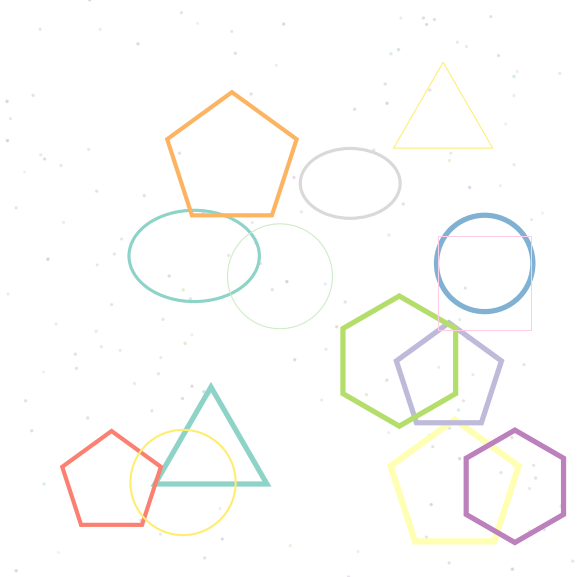[{"shape": "oval", "thickness": 1.5, "radius": 0.56, "center": [0.336, 0.556]}, {"shape": "triangle", "thickness": 2.5, "radius": 0.56, "center": [0.365, 0.217]}, {"shape": "pentagon", "thickness": 3, "radius": 0.58, "center": [0.787, 0.156]}, {"shape": "pentagon", "thickness": 2.5, "radius": 0.48, "center": [0.777, 0.345]}, {"shape": "pentagon", "thickness": 2, "radius": 0.45, "center": [0.193, 0.163]}, {"shape": "circle", "thickness": 2.5, "radius": 0.42, "center": [0.839, 0.543]}, {"shape": "pentagon", "thickness": 2, "radius": 0.59, "center": [0.402, 0.722]}, {"shape": "hexagon", "thickness": 2.5, "radius": 0.56, "center": [0.691, 0.374]}, {"shape": "square", "thickness": 0.5, "radius": 0.41, "center": [0.839, 0.51]}, {"shape": "oval", "thickness": 1.5, "radius": 0.43, "center": [0.606, 0.682]}, {"shape": "hexagon", "thickness": 2.5, "radius": 0.49, "center": [0.892, 0.157]}, {"shape": "circle", "thickness": 0.5, "radius": 0.45, "center": [0.485, 0.521]}, {"shape": "triangle", "thickness": 0.5, "radius": 0.5, "center": [0.767, 0.792]}, {"shape": "circle", "thickness": 1, "radius": 0.46, "center": [0.317, 0.164]}]